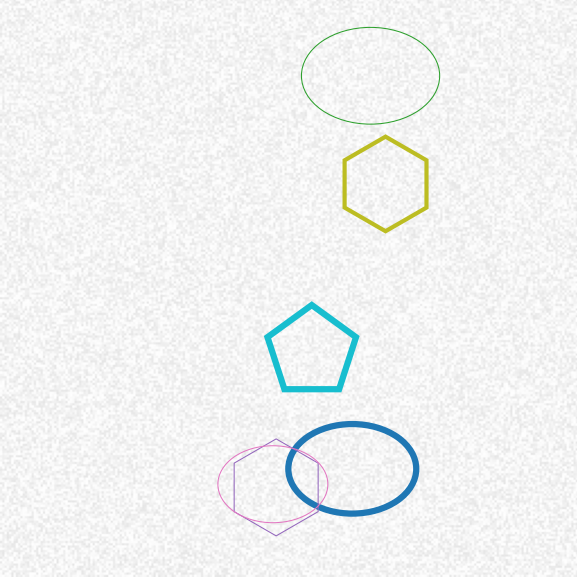[{"shape": "oval", "thickness": 3, "radius": 0.55, "center": [0.61, 0.187]}, {"shape": "oval", "thickness": 0.5, "radius": 0.6, "center": [0.642, 0.868]}, {"shape": "hexagon", "thickness": 0.5, "radius": 0.42, "center": [0.478, 0.155]}, {"shape": "oval", "thickness": 0.5, "radius": 0.48, "center": [0.472, 0.161]}, {"shape": "hexagon", "thickness": 2, "radius": 0.41, "center": [0.668, 0.681]}, {"shape": "pentagon", "thickness": 3, "radius": 0.4, "center": [0.54, 0.39]}]